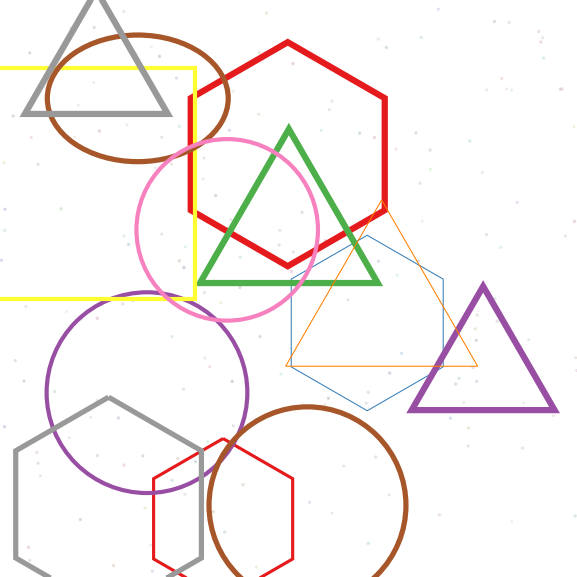[{"shape": "hexagon", "thickness": 3, "radius": 0.97, "center": [0.498, 0.732]}, {"shape": "hexagon", "thickness": 1.5, "radius": 0.7, "center": [0.386, 0.101]}, {"shape": "hexagon", "thickness": 0.5, "radius": 0.76, "center": [0.636, 0.44]}, {"shape": "triangle", "thickness": 3, "radius": 0.89, "center": [0.5, 0.598]}, {"shape": "triangle", "thickness": 3, "radius": 0.71, "center": [0.837, 0.36]}, {"shape": "circle", "thickness": 2, "radius": 0.87, "center": [0.255, 0.319]}, {"shape": "triangle", "thickness": 0.5, "radius": 0.96, "center": [0.661, 0.461]}, {"shape": "square", "thickness": 2, "radius": 1.0, "center": [0.139, 0.681]}, {"shape": "circle", "thickness": 2.5, "radius": 0.85, "center": [0.532, 0.124]}, {"shape": "oval", "thickness": 2.5, "radius": 0.78, "center": [0.239, 0.829]}, {"shape": "circle", "thickness": 2, "radius": 0.79, "center": [0.393, 0.601]}, {"shape": "hexagon", "thickness": 2.5, "radius": 0.93, "center": [0.188, 0.126]}, {"shape": "triangle", "thickness": 3, "radius": 0.71, "center": [0.167, 0.873]}]